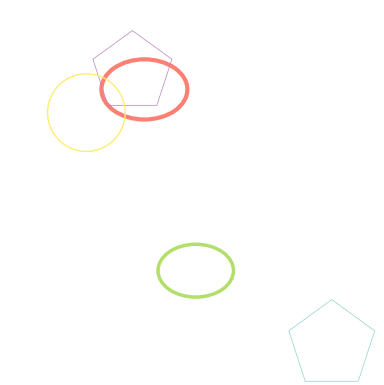[{"shape": "pentagon", "thickness": 0.5, "radius": 0.59, "center": [0.862, 0.105]}, {"shape": "oval", "thickness": 3, "radius": 0.56, "center": [0.375, 0.768]}, {"shape": "oval", "thickness": 2.5, "radius": 0.49, "center": [0.508, 0.297]}, {"shape": "pentagon", "thickness": 0.5, "radius": 0.54, "center": [0.344, 0.813]}, {"shape": "circle", "thickness": 1, "radius": 0.5, "center": [0.224, 0.707]}]